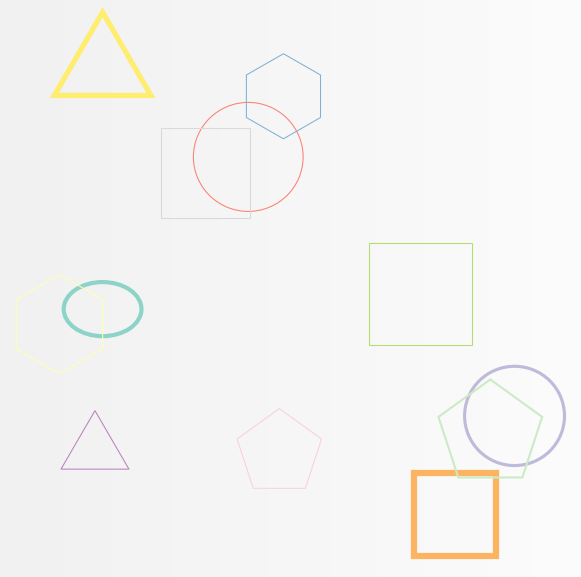[{"shape": "oval", "thickness": 2, "radius": 0.33, "center": [0.177, 0.464]}, {"shape": "hexagon", "thickness": 0.5, "radius": 0.43, "center": [0.102, 0.438]}, {"shape": "circle", "thickness": 1.5, "radius": 0.43, "center": [0.885, 0.279]}, {"shape": "circle", "thickness": 0.5, "radius": 0.47, "center": [0.427, 0.727]}, {"shape": "hexagon", "thickness": 0.5, "radius": 0.37, "center": [0.488, 0.832]}, {"shape": "square", "thickness": 3, "radius": 0.36, "center": [0.783, 0.108]}, {"shape": "square", "thickness": 0.5, "radius": 0.44, "center": [0.724, 0.49]}, {"shape": "pentagon", "thickness": 0.5, "radius": 0.38, "center": [0.481, 0.215]}, {"shape": "square", "thickness": 0.5, "radius": 0.39, "center": [0.354, 0.7]}, {"shape": "triangle", "thickness": 0.5, "radius": 0.34, "center": [0.163, 0.221]}, {"shape": "pentagon", "thickness": 1, "radius": 0.47, "center": [0.844, 0.248]}, {"shape": "triangle", "thickness": 2.5, "radius": 0.48, "center": [0.177, 0.882]}]